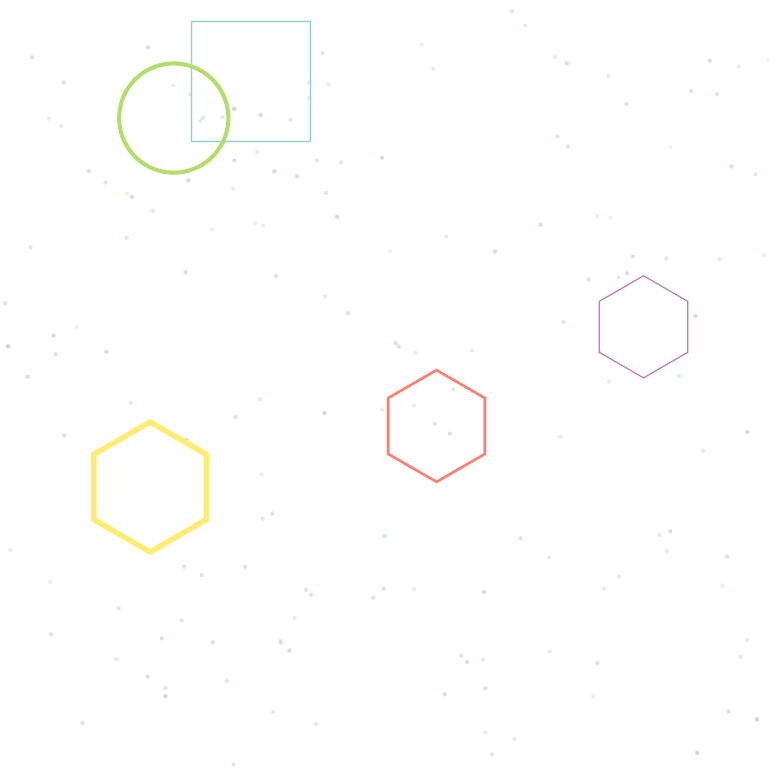[{"shape": "square", "thickness": 0.5, "radius": 0.39, "center": [0.325, 0.895]}, {"shape": "hexagon", "thickness": 1, "radius": 0.36, "center": [0.567, 0.447]}, {"shape": "circle", "thickness": 1.5, "radius": 0.35, "center": [0.226, 0.847]}, {"shape": "hexagon", "thickness": 0.5, "radius": 0.33, "center": [0.836, 0.576]}, {"shape": "hexagon", "thickness": 2, "radius": 0.42, "center": [0.195, 0.368]}]